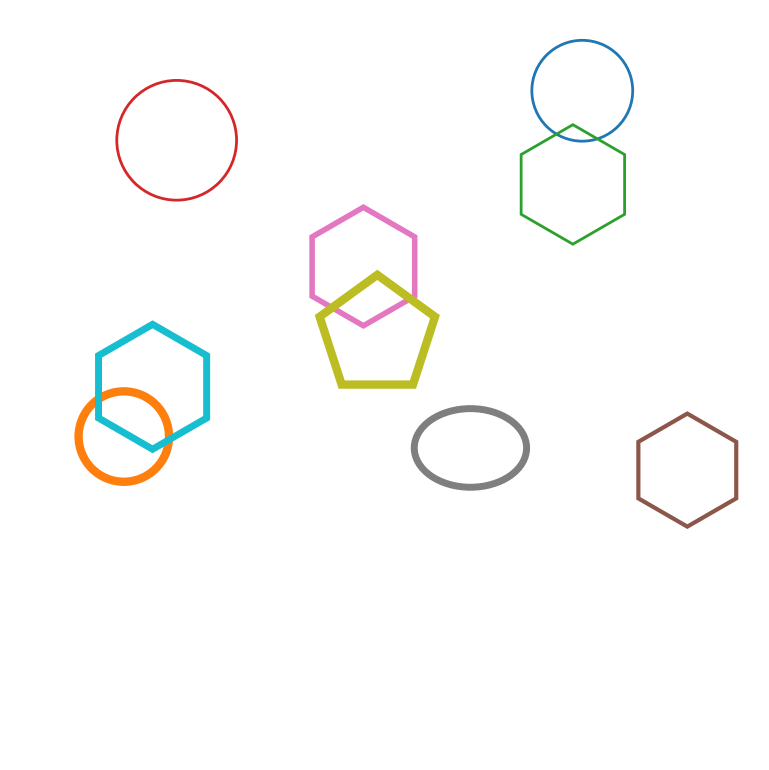[{"shape": "circle", "thickness": 1, "radius": 0.33, "center": [0.756, 0.882]}, {"shape": "circle", "thickness": 3, "radius": 0.29, "center": [0.161, 0.433]}, {"shape": "hexagon", "thickness": 1, "radius": 0.39, "center": [0.744, 0.76]}, {"shape": "circle", "thickness": 1, "radius": 0.39, "center": [0.229, 0.818]}, {"shape": "hexagon", "thickness": 1.5, "radius": 0.37, "center": [0.893, 0.389]}, {"shape": "hexagon", "thickness": 2, "radius": 0.38, "center": [0.472, 0.654]}, {"shape": "oval", "thickness": 2.5, "radius": 0.36, "center": [0.611, 0.418]}, {"shape": "pentagon", "thickness": 3, "radius": 0.39, "center": [0.49, 0.564]}, {"shape": "hexagon", "thickness": 2.5, "radius": 0.41, "center": [0.198, 0.498]}]